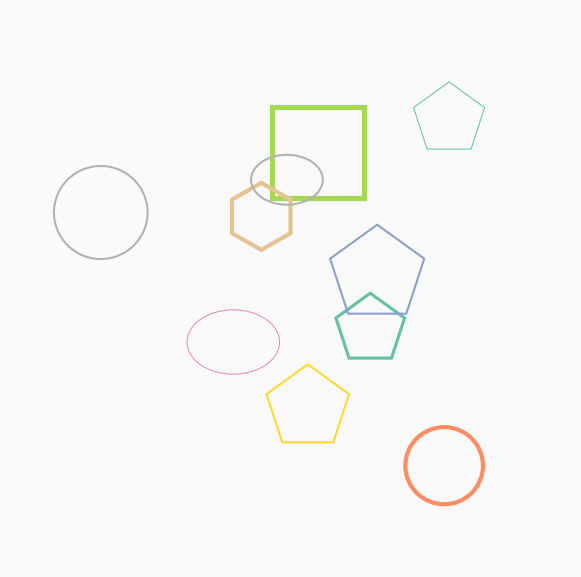[{"shape": "pentagon", "thickness": 1.5, "radius": 0.31, "center": [0.637, 0.429]}, {"shape": "pentagon", "thickness": 0.5, "radius": 0.32, "center": [0.773, 0.793]}, {"shape": "circle", "thickness": 2, "radius": 0.33, "center": [0.764, 0.193]}, {"shape": "pentagon", "thickness": 1, "radius": 0.43, "center": [0.649, 0.525]}, {"shape": "oval", "thickness": 0.5, "radius": 0.4, "center": [0.401, 0.407]}, {"shape": "square", "thickness": 2.5, "radius": 0.39, "center": [0.547, 0.736]}, {"shape": "pentagon", "thickness": 1, "radius": 0.37, "center": [0.53, 0.294]}, {"shape": "hexagon", "thickness": 2, "radius": 0.29, "center": [0.449, 0.624]}, {"shape": "oval", "thickness": 1, "radius": 0.31, "center": [0.494, 0.688]}, {"shape": "circle", "thickness": 1, "radius": 0.4, "center": [0.173, 0.631]}]